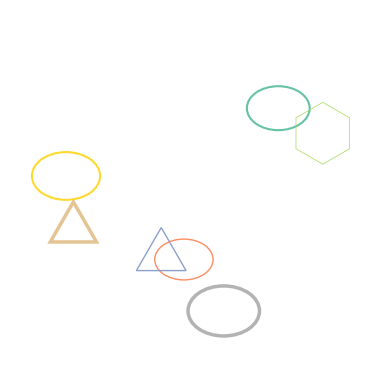[{"shape": "oval", "thickness": 1.5, "radius": 0.41, "center": [0.723, 0.719]}, {"shape": "oval", "thickness": 1, "radius": 0.38, "center": [0.478, 0.326]}, {"shape": "triangle", "thickness": 1, "radius": 0.37, "center": [0.419, 0.334]}, {"shape": "hexagon", "thickness": 0.5, "radius": 0.4, "center": [0.838, 0.654]}, {"shape": "oval", "thickness": 1.5, "radius": 0.44, "center": [0.171, 0.543]}, {"shape": "triangle", "thickness": 2.5, "radius": 0.35, "center": [0.191, 0.406]}, {"shape": "oval", "thickness": 2.5, "radius": 0.46, "center": [0.581, 0.192]}]